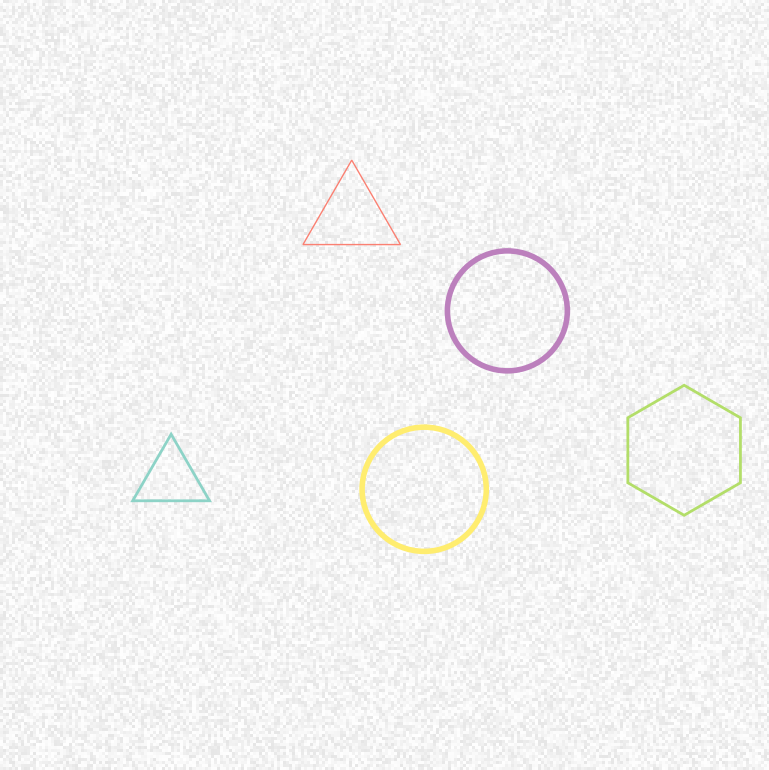[{"shape": "triangle", "thickness": 1, "radius": 0.29, "center": [0.222, 0.378]}, {"shape": "triangle", "thickness": 0.5, "radius": 0.37, "center": [0.457, 0.719]}, {"shape": "hexagon", "thickness": 1, "radius": 0.42, "center": [0.888, 0.415]}, {"shape": "circle", "thickness": 2, "radius": 0.39, "center": [0.659, 0.596]}, {"shape": "circle", "thickness": 2, "radius": 0.4, "center": [0.551, 0.365]}]